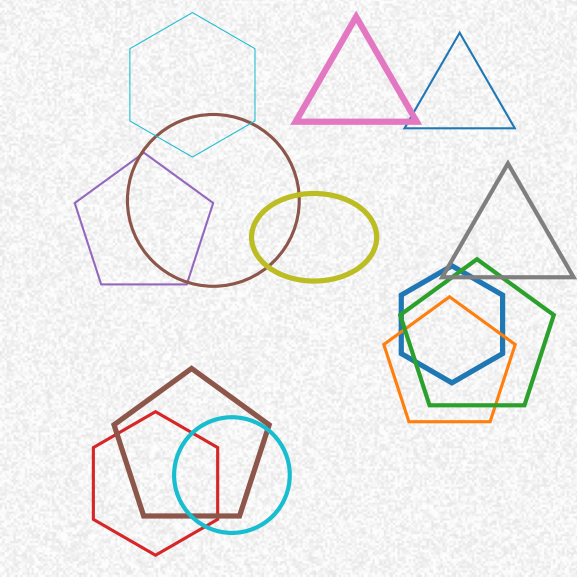[{"shape": "triangle", "thickness": 1, "radius": 0.55, "center": [0.796, 0.832]}, {"shape": "hexagon", "thickness": 2.5, "radius": 0.51, "center": [0.783, 0.438]}, {"shape": "pentagon", "thickness": 1.5, "radius": 0.6, "center": [0.778, 0.366]}, {"shape": "pentagon", "thickness": 2, "radius": 0.7, "center": [0.826, 0.41]}, {"shape": "hexagon", "thickness": 1.5, "radius": 0.62, "center": [0.269, 0.162]}, {"shape": "pentagon", "thickness": 1, "radius": 0.63, "center": [0.249, 0.609]}, {"shape": "circle", "thickness": 1.5, "radius": 0.74, "center": [0.369, 0.652]}, {"shape": "pentagon", "thickness": 2.5, "radius": 0.71, "center": [0.332, 0.22]}, {"shape": "triangle", "thickness": 3, "radius": 0.61, "center": [0.617, 0.849]}, {"shape": "triangle", "thickness": 2, "radius": 0.66, "center": [0.88, 0.585]}, {"shape": "oval", "thickness": 2.5, "radius": 0.54, "center": [0.544, 0.588]}, {"shape": "hexagon", "thickness": 0.5, "radius": 0.63, "center": [0.333, 0.852]}, {"shape": "circle", "thickness": 2, "radius": 0.5, "center": [0.402, 0.177]}]